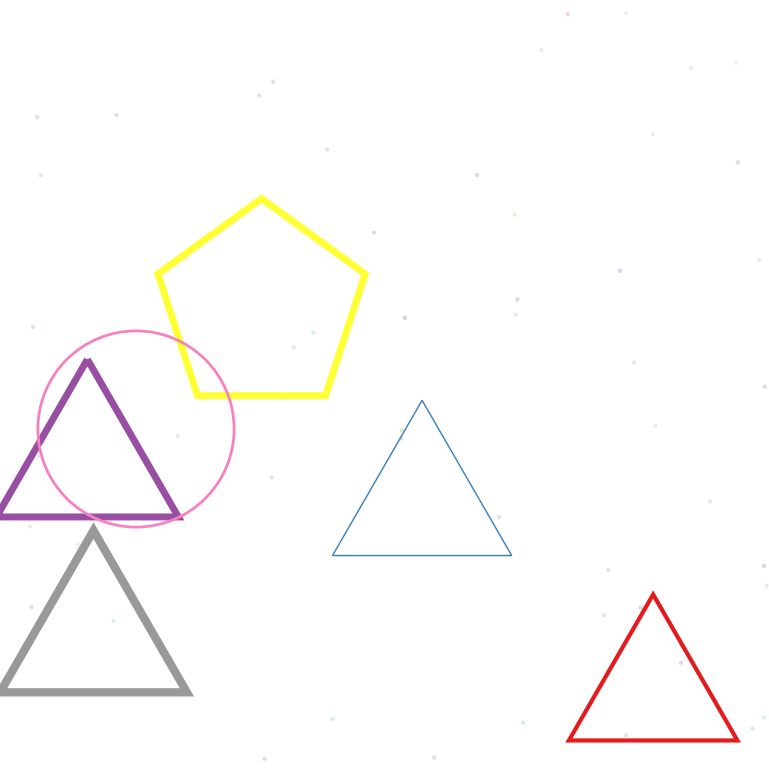[{"shape": "triangle", "thickness": 1.5, "radius": 0.63, "center": [0.848, 0.102]}, {"shape": "triangle", "thickness": 0.5, "radius": 0.67, "center": [0.548, 0.346]}, {"shape": "triangle", "thickness": 2.5, "radius": 0.68, "center": [0.113, 0.397]}, {"shape": "pentagon", "thickness": 2.5, "radius": 0.71, "center": [0.34, 0.601]}, {"shape": "circle", "thickness": 1, "radius": 0.64, "center": [0.177, 0.443]}, {"shape": "triangle", "thickness": 3, "radius": 0.7, "center": [0.121, 0.171]}]